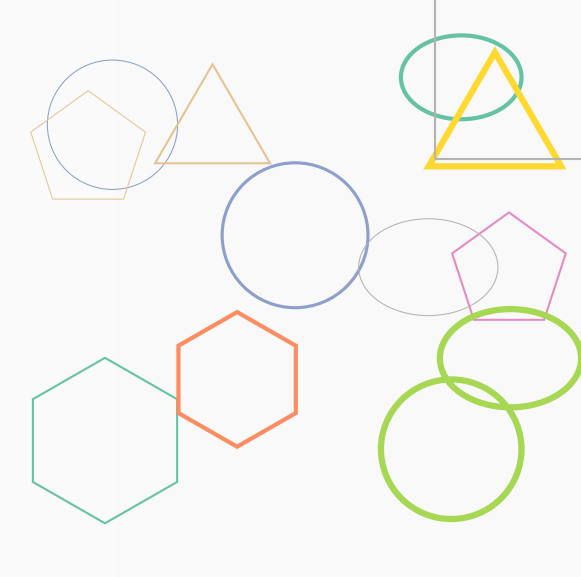[{"shape": "hexagon", "thickness": 1, "radius": 0.72, "center": [0.181, 0.236]}, {"shape": "oval", "thickness": 2, "radius": 0.52, "center": [0.793, 0.865]}, {"shape": "hexagon", "thickness": 2, "radius": 0.58, "center": [0.408, 0.342]}, {"shape": "circle", "thickness": 0.5, "radius": 0.56, "center": [0.194, 0.783]}, {"shape": "circle", "thickness": 1.5, "radius": 0.63, "center": [0.508, 0.592]}, {"shape": "pentagon", "thickness": 1, "radius": 0.51, "center": [0.876, 0.529]}, {"shape": "oval", "thickness": 3, "radius": 0.61, "center": [0.878, 0.379]}, {"shape": "circle", "thickness": 3, "radius": 0.6, "center": [0.776, 0.221]}, {"shape": "triangle", "thickness": 3, "radius": 0.66, "center": [0.851, 0.777]}, {"shape": "pentagon", "thickness": 0.5, "radius": 0.52, "center": [0.152, 0.738]}, {"shape": "triangle", "thickness": 1, "radius": 0.57, "center": [0.366, 0.774]}, {"shape": "square", "thickness": 1, "radius": 0.7, "center": [0.889, 0.864]}, {"shape": "oval", "thickness": 0.5, "radius": 0.6, "center": [0.737, 0.536]}]